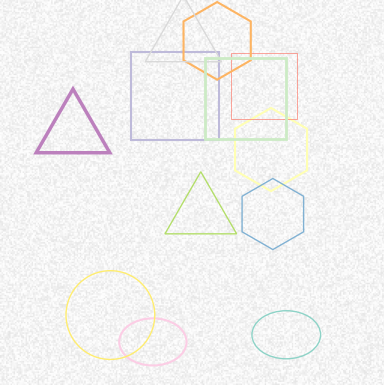[{"shape": "oval", "thickness": 1, "radius": 0.45, "center": [0.744, 0.13]}, {"shape": "hexagon", "thickness": 1.5, "radius": 0.54, "center": [0.704, 0.612]}, {"shape": "square", "thickness": 1.5, "radius": 0.57, "center": [0.455, 0.751]}, {"shape": "square", "thickness": 0.5, "radius": 0.43, "center": [0.686, 0.777]}, {"shape": "hexagon", "thickness": 1, "radius": 0.46, "center": [0.709, 0.444]}, {"shape": "hexagon", "thickness": 1.5, "radius": 0.5, "center": [0.564, 0.894]}, {"shape": "triangle", "thickness": 1, "radius": 0.54, "center": [0.522, 0.446]}, {"shape": "oval", "thickness": 1.5, "radius": 0.44, "center": [0.397, 0.112]}, {"shape": "triangle", "thickness": 1, "radius": 0.57, "center": [0.476, 0.897]}, {"shape": "triangle", "thickness": 2.5, "radius": 0.55, "center": [0.19, 0.658]}, {"shape": "square", "thickness": 2, "radius": 0.52, "center": [0.638, 0.744]}, {"shape": "circle", "thickness": 1, "radius": 0.58, "center": [0.287, 0.182]}]